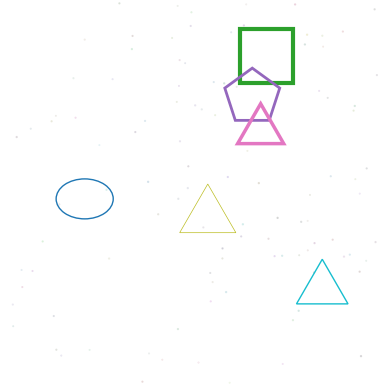[{"shape": "oval", "thickness": 1, "radius": 0.37, "center": [0.22, 0.483]}, {"shape": "square", "thickness": 3, "radius": 0.35, "center": [0.692, 0.855]}, {"shape": "pentagon", "thickness": 2, "radius": 0.37, "center": [0.655, 0.748]}, {"shape": "triangle", "thickness": 2.5, "radius": 0.35, "center": [0.677, 0.661]}, {"shape": "triangle", "thickness": 0.5, "radius": 0.42, "center": [0.54, 0.438]}, {"shape": "triangle", "thickness": 1, "radius": 0.39, "center": [0.837, 0.249]}]